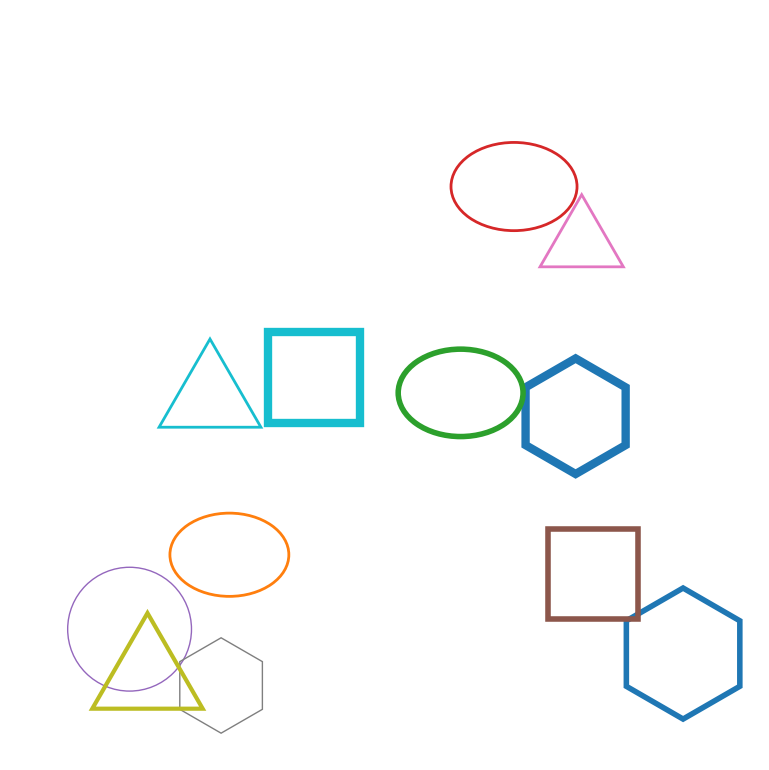[{"shape": "hexagon", "thickness": 2, "radius": 0.43, "center": [0.887, 0.151]}, {"shape": "hexagon", "thickness": 3, "radius": 0.38, "center": [0.748, 0.459]}, {"shape": "oval", "thickness": 1, "radius": 0.39, "center": [0.298, 0.28]}, {"shape": "oval", "thickness": 2, "radius": 0.41, "center": [0.598, 0.49]}, {"shape": "oval", "thickness": 1, "radius": 0.41, "center": [0.668, 0.758]}, {"shape": "circle", "thickness": 0.5, "radius": 0.4, "center": [0.168, 0.183]}, {"shape": "square", "thickness": 2, "radius": 0.29, "center": [0.77, 0.255]}, {"shape": "triangle", "thickness": 1, "radius": 0.31, "center": [0.755, 0.685]}, {"shape": "hexagon", "thickness": 0.5, "radius": 0.31, "center": [0.287, 0.11]}, {"shape": "triangle", "thickness": 1.5, "radius": 0.41, "center": [0.192, 0.121]}, {"shape": "triangle", "thickness": 1, "radius": 0.38, "center": [0.273, 0.483]}, {"shape": "square", "thickness": 3, "radius": 0.3, "center": [0.408, 0.51]}]